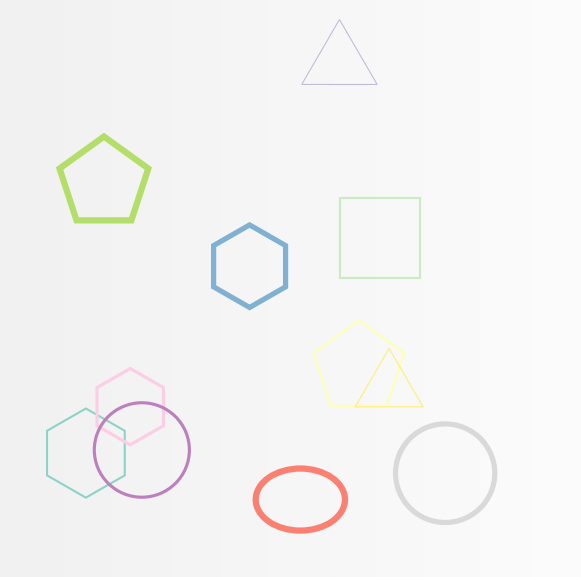[{"shape": "hexagon", "thickness": 1, "radius": 0.39, "center": [0.148, 0.215]}, {"shape": "pentagon", "thickness": 1, "radius": 0.41, "center": [0.617, 0.363]}, {"shape": "triangle", "thickness": 0.5, "radius": 0.37, "center": [0.584, 0.89]}, {"shape": "oval", "thickness": 3, "radius": 0.38, "center": [0.517, 0.134]}, {"shape": "hexagon", "thickness": 2.5, "radius": 0.36, "center": [0.429, 0.538]}, {"shape": "pentagon", "thickness": 3, "radius": 0.4, "center": [0.179, 0.682]}, {"shape": "hexagon", "thickness": 1.5, "radius": 0.33, "center": [0.224, 0.295]}, {"shape": "circle", "thickness": 2.5, "radius": 0.43, "center": [0.766, 0.18]}, {"shape": "circle", "thickness": 1.5, "radius": 0.41, "center": [0.244, 0.22]}, {"shape": "square", "thickness": 1, "radius": 0.34, "center": [0.654, 0.587]}, {"shape": "triangle", "thickness": 0.5, "radius": 0.34, "center": [0.669, 0.328]}]